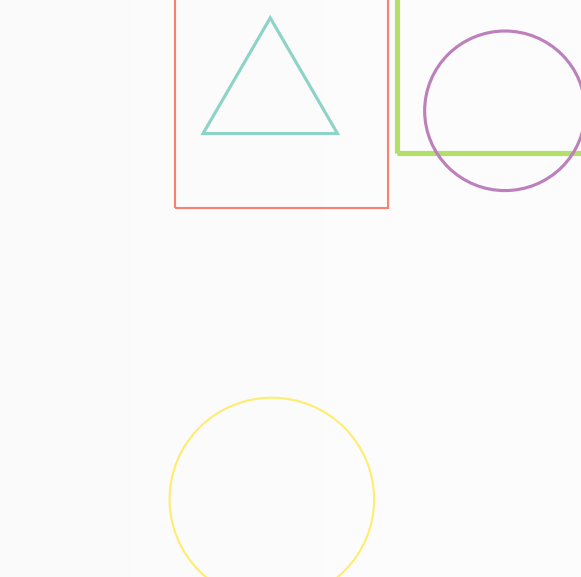[{"shape": "triangle", "thickness": 1.5, "radius": 0.67, "center": [0.465, 0.835]}, {"shape": "square", "thickness": 1, "radius": 0.92, "center": [0.484, 0.822]}, {"shape": "square", "thickness": 2.5, "radius": 0.8, "center": [0.844, 0.895]}, {"shape": "circle", "thickness": 1.5, "radius": 0.69, "center": [0.869, 0.807]}, {"shape": "circle", "thickness": 1, "radius": 0.88, "center": [0.468, 0.134]}]